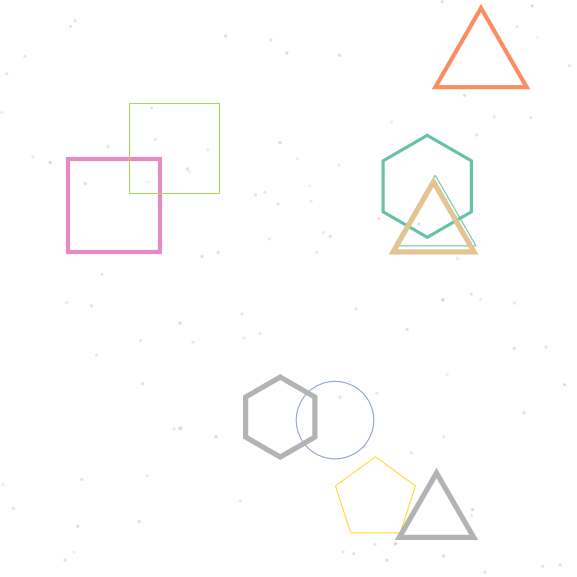[{"shape": "hexagon", "thickness": 1.5, "radius": 0.44, "center": [0.74, 0.677]}, {"shape": "triangle", "thickness": 0.5, "radius": 0.41, "center": [0.754, 0.614]}, {"shape": "triangle", "thickness": 2, "radius": 0.46, "center": [0.833, 0.894]}, {"shape": "circle", "thickness": 0.5, "radius": 0.34, "center": [0.58, 0.272]}, {"shape": "square", "thickness": 2, "radius": 0.4, "center": [0.198, 0.644]}, {"shape": "square", "thickness": 0.5, "radius": 0.39, "center": [0.301, 0.743]}, {"shape": "pentagon", "thickness": 0.5, "radius": 0.36, "center": [0.65, 0.135]}, {"shape": "triangle", "thickness": 2.5, "radius": 0.4, "center": [0.751, 0.603]}, {"shape": "triangle", "thickness": 2.5, "radius": 0.37, "center": [0.756, 0.106]}, {"shape": "hexagon", "thickness": 2.5, "radius": 0.35, "center": [0.485, 0.277]}]